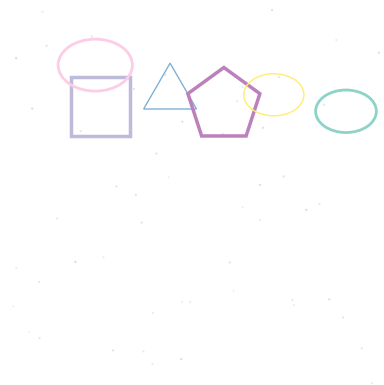[{"shape": "oval", "thickness": 2, "radius": 0.39, "center": [0.899, 0.711]}, {"shape": "square", "thickness": 2.5, "radius": 0.39, "center": [0.261, 0.723]}, {"shape": "triangle", "thickness": 1, "radius": 0.4, "center": [0.442, 0.757]}, {"shape": "oval", "thickness": 2, "radius": 0.48, "center": [0.247, 0.831]}, {"shape": "pentagon", "thickness": 2.5, "radius": 0.49, "center": [0.582, 0.726]}, {"shape": "oval", "thickness": 1, "radius": 0.39, "center": [0.711, 0.754]}]